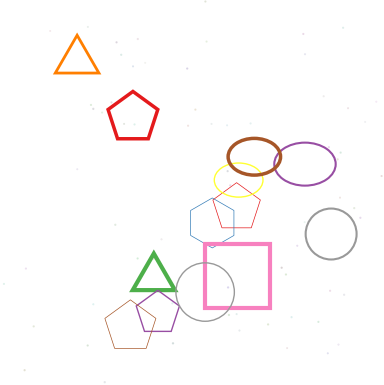[{"shape": "pentagon", "thickness": 0.5, "radius": 0.32, "center": [0.615, 0.461]}, {"shape": "pentagon", "thickness": 2.5, "radius": 0.34, "center": [0.345, 0.695]}, {"shape": "hexagon", "thickness": 0.5, "radius": 0.32, "center": [0.551, 0.421]}, {"shape": "triangle", "thickness": 3, "radius": 0.32, "center": [0.4, 0.278]}, {"shape": "pentagon", "thickness": 1, "radius": 0.29, "center": [0.41, 0.187]}, {"shape": "oval", "thickness": 1.5, "radius": 0.4, "center": [0.792, 0.574]}, {"shape": "triangle", "thickness": 2, "radius": 0.33, "center": [0.2, 0.843]}, {"shape": "oval", "thickness": 1, "radius": 0.32, "center": [0.62, 0.532]}, {"shape": "pentagon", "thickness": 0.5, "radius": 0.35, "center": [0.339, 0.151]}, {"shape": "oval", "thickness": 2.5, "radius": 0.34, "center": [0.661, 0.593]}, {"shape": "square", "thickness": 3, "radius": 0.42, "center": [0.617, 0.283]}, {"shape": "circle", "thickness": 1, "radius": 0.38, "center": [0.533, 0.241]}, {"shape": "circle", "thickness": 1.5, "radius": 0.33, "center": [0.86, 0.392]}]